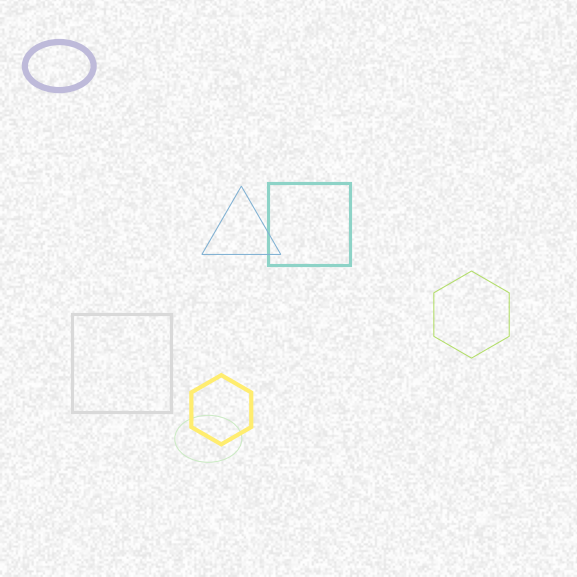[{"shape": "square", "thickness": 1.5, "radius": 0.35, "center": [0.535, 0.611]}, {"shape": "oval", "thickness": 3, "radius": 0.3, "center": [0.103, 0.885]}, {"shape": "triangle", "thickness": 0.5, "radius": 0.39, "center": [0.418, 0.598]}, {"shape": "hexagon", "thickness": 0.5, "radius": 0.38, "center": [0.816, 0.454]}, {"shape": "square", "thickness": 1.5, "radius": 0.43, "center": [0.211, 0.37]}, {"shape": "oval", "thickness": 0.5, "radius": 0.29, "center": [0.361, 0.239]}, {"shape": "hexagon", "thickness": 2, "radius": 0.3, "center": [0.383, 0.29]}]